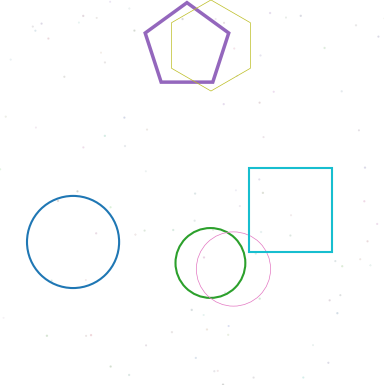[{"shape": "circle", "thickness": 1.5, "radius": 0.6, "center": [0.19, 0.371]}, {"shape": "circle", "thickness": 1.5, "radius": 0.45, "center": [0.547, 0.317]}, {"shape": "pentagon", "thickness": 2.5, "radius": 0.57, "center": [0.486, 0.879]}, {"shape": "circle", "thickness": 0.5, "radius": 0.48, "center": [0.606, 0.301]}, {"shape": "hexagon", "thickness": 0.5, "radius": 0.59, "center": [0.548, 0.882]}, {"shape": "square", "thickness": 1.5, "radius": 0.54, "center": [0.754, 0.454]}]